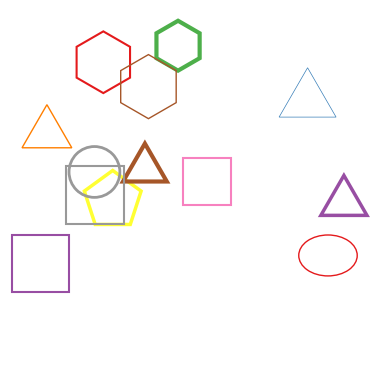[{"shape": "oval", "thickness": 1, "radius": 0.38, "center": [0.852, 0.336]}, {"shape": "hexagon", "thickness": 1.5, "radius": 0.4, "center": [0.268, 0.838]}, {"shape": "triangle", "thickness": 0.5, "radius": 0.43, "center": [0.799, 0.739]}, {"shape": "hexagon", "thickness": 3, "radius": 0.32, "center": [0.462, 0.881]}, {"shape": "square", "thickness": 1.5, "radius": 0.37, "center": [0.104, 0.316]}, {"shape": "triangle", "thickness": 2.5, "radius": 0.35, "center": [0.893, 0.475]}, {"shape": "triangle", "thickness": 1, "radius": 0.37, "center": [0.122, 0.653]}, {"shape": "pentagon", "thickness": 2.5, "radius": 0.39, "center": [0.293, 0.48]}, {"shape": "hexagon", "thickness": 1, "radius": 0.42, "center": [0.386, 0.775]}, {"shape": "triangle", "thickness": 3, "radius": 0.33, "center": [0.376, 0.561]}, {"shape": "square", "thickness": 1.5, "radius": 0.31, "center": [0.537, 0.528]}, {"shape": "circle", "thickness": 2, "radius": 0.33, "center": [0.245, 0.553]}, {"shape": "square", "thickness": 1.5, "radius": 0.38, "center": [0.247, 0.494]}]